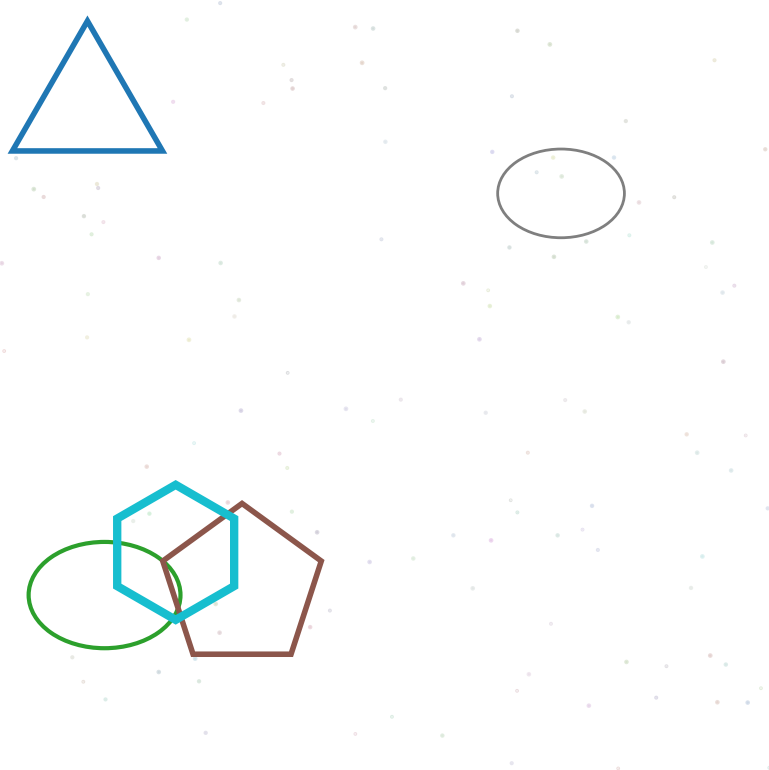[{"shape": "triangle", "thickness": 2, "radius": 0.56, "center": [0.114, 0.86]}, {"shape": "oval", "thickness": 1.5, "radius": 0.49, "center": [0.136, 0.227]}, {"shape": "pentagon", "thickness": 2, "radius": 0.54, "center": [0.314, 0.238]}, {"shape": "oval", "thickness": 1, "radius": 0.41, "center": [0.729, 0.749]}, {"shape": "hexagon", "thickness": 3, "radius": 0.44, "center": [0.228, 0.283]}]